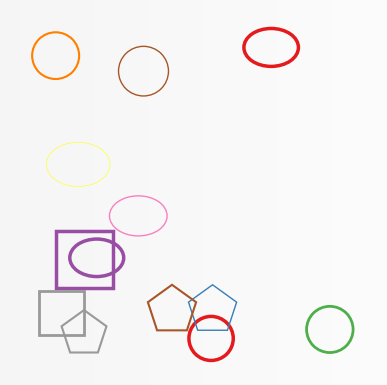[{"shape": "circle", "thickness": 2.5, "radius": 0.29, "center": [0.545, 0.121]}, {"shape": "oval", "thickness": 2.5, "radius": 0.35, "center": [0.7, 0.877]}, {"shape": "pentagon", "thickness": 1, "radius": 0.33, "center": [0.549, 0.195]}, {"shape": "circle", "thickness": 2, "radius": 0.3, "center": [0.851, 0.144]}, {"shape": "oval", "thickness": 2.5, "radius": 0.35, "center": [0.25, 0.33]}, {"shape": "square", "thickness": 2.5, "radius": 0.36, "center": [0.218, 0.326]}, {"shape": "circle", "thickness": 1.5, "radius": 0.3, "center": [0.144, 0.855]}, {"shape": "oval", "thickness": 0.5, "radius": 0.41, "center": [0.202, 0.573]}, {"shape": "circle", "thickness": 1, "radius": 0.32, "center": [0.37, 0.815]}, {"shape": "pentagon", "thickness": 1.5, "radius": 0.33, "center": [0.444, 0.195]}, {"shape": "oval", "thickness": 1, "radius": 0.37, "center": [0.357, 0.439]}, {"shape": "pentagon", "thickness": 1.5, "radius": 0.3, "center": [0.217, 0.134]}, {"shape": "square", "thickness": 2, "radius": 0.29, "center": [0.158, 0.188]}]